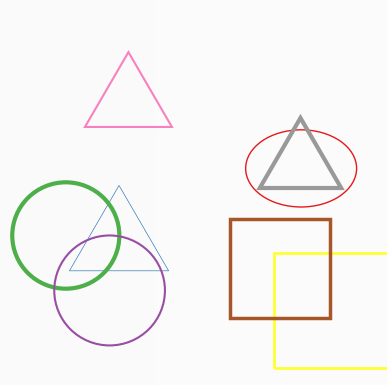[{"shape": "oval", "thickness": 1, "radius": 0.72, "center": [0.777, 0.563]}, {"shape": "triangle", "thickness": 0.5, "radius": 0.74, "center": [0.307, 0.371]}, {"shape": "circle", "thickness": 3, "radius": 0.69, "center": [0.17, 0.388]}, {"shape": "circle", "thickness": 1.5, "radius": 0.71, "center": [0.283, 0.246]}, {"shape": "square", "thickness": 2, "radius": 0.75, "center": [0.856, 0.194]}, {"shape": "square", "thickness": 2.5, "radius": 0.64, "center": [0.723, 0.302]}, {"shape": "triangle", "thickness": 1.5, "radius": 0.65, "center": [0.331, 0.735]}, {"shape": "triangle", "thickness": 3, "radius": 0.61, "center": [0.775, 0.572]}]